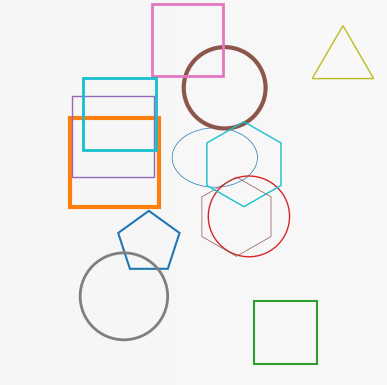[{"shape": "pentagon", "thickness": 1.5, "radius": 0.42, "center": [0.384, 0.369]}, {"shape": "oval", "thickness": 0.5, "radius": 0.55, "center": [0.554, 0.591]}, {"shape": "square", "thickness": 3, "radius": 0.57, "center": [0.296, 0.578]}, {"shape": "square", "thickness": 1.5, "radius": 0.41, "center": [0.737, 0.136]}, {"shape": "circle", "thickness": 1, "radius": 0.52, "center": [0.642, 0.438]}, {"shape": "square", "thickness": 1, "radius": 0.53, "center": [0.291, 0.646]}, {"shape": "hexagon", "thickness": 0.5, "radius": 0.51, "center": [0.61, 0.437]}, {"shape": "circle", "thickness": 3, "radius": 0.53, "center": [0.58, 0.772]}, {"shape": "square", "thickness": 2, "radius": 0.46, "center": [0.484, 0.896]}, {"shape": "circle", "thickness": 2, "radius": 0.56, "center": [0.32, 0.23]}, {"shape": "triangle", "thickness": 1, "radius": 0.46, "center": [0.885, 0.842]}, {"shape": "hexagon", "thickness": 1, "radius": 0.55, "center": [0.629, 0.574]}, {"shape": "square", "thickness": 2, "radius": 0.47, "center": [0.309, 0.705]}]